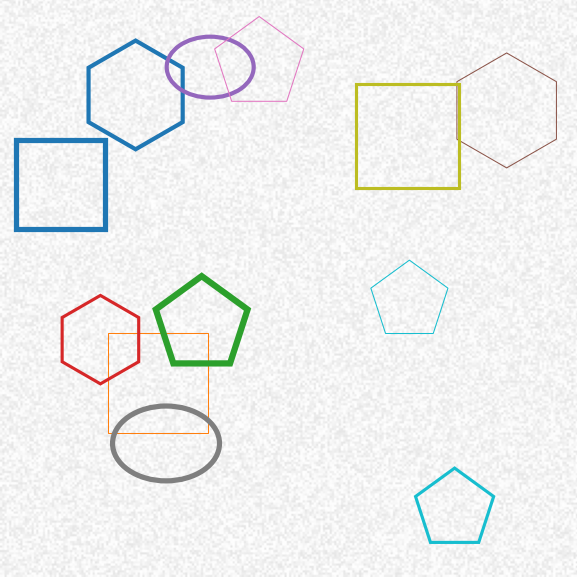[{"shape": "square", "thickness": 2.5, "radius": 0.39, "center": [0.105, 0.68]}, {"shape": "hexagon", "thickness": 2, "radius": 0.47, "center": [0.235, 0.835]}, {"shape": "square", "thickness": 0.5, "radius": 0.43, "center": [0.274, 0.336]}, {"shape": "pentagon", "thickness": 3, "radius": 0.42, "center": [0.349, 0.437]}, {"shape": "hexagon", "thickness": 1.5, "radius": 0.38, "center": [0.174, 0.411]}, {"shape": "oval", "thickness": 2, "radius": 0.38, "center": [0.364, 0.883]}, {"shape": "hexagon", "thickness": 0.5, "radius": 0.5, "center": [0.877, 0.808]}, {"shape": "pentagon", "thickness": 0.5, "radius": 0.41, "center": [0.449, 0.889]}, {"shape": "oval", "thickness": 2.5, "radius": 0.46, "center": [0.287, 0.231]}, {"shape": "square", "thickness": 1.5, "radius": 0.45, "center": [0.706, 0.764]}, {"shape": "pentagon", "thickness": 0.5, "radius": 0.35, "center": [0.709, 0.478]}, {"shape": "pentagon", "thickness": 1.5, "radius": 0.36, "center": [0.787, 0.117]}]